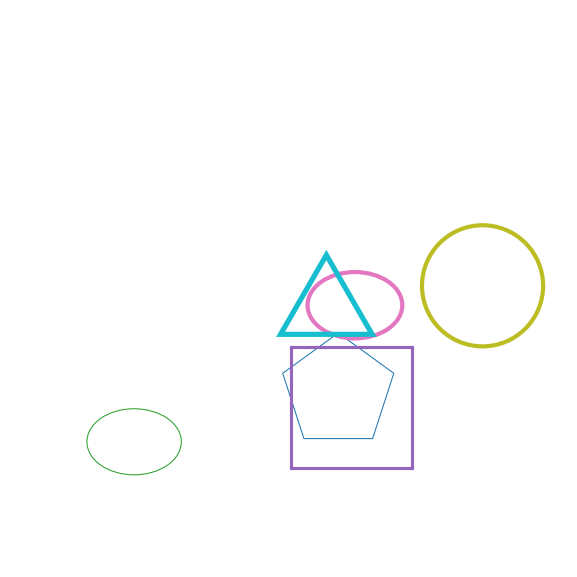[{"shape": "pentagon", "thickness": 0.5, "radius": 0.51, "center": [0.586, 0.321]}, {"shape": "oval", "thickness": 0.5, "radius": 0.41, "center": [0.232, 0.234]}, {"shape": "square", "thickness": 1.5, "radius": 0.53, "center": [0.609, 0.293]}, {"shape": "oval", "thickness": 2, "radius": 0.41, "center": [0.615, 0.471]}, {"shape": "circle", "thickness": 2, "radius": 0.52, "center": [0.836, 0.504]}, {"shape": "triangle", "thickness": 2.5, "radius": 0.46, "center": [0.565, 0.466]}]